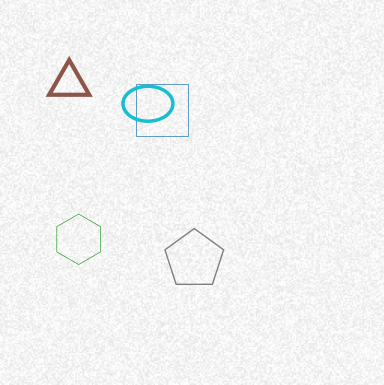[{"shape": "square", "thickness": 0.5, "radius": 0.34, "center": [0.42, 0.714]}, {"shape": "hexagon", "thickness": 0.5, "radius": 0.33, "center": [0.204, 0.379]}, {"shape": "triangle", "thickness": 3, "radius": 0.3, "center": [0.18, 0.784]}, {"shape": "pentagon", "thickness": 1, "radius": 0.4, "center": [0.505, 0.326]}, {"shape": "oval", "thickness": 2.5, "radius": 0.32, "center": [0.384, 0.731]}]